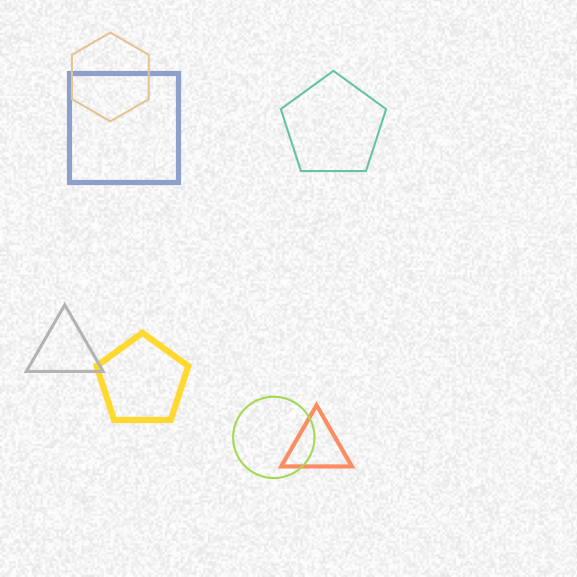[{"shape": "pentagon", "thickness": 1, "radius": 0.48, "center": [0.577, 0.781]}, {"shape": "triangle", "thickness": 2, "radius": 0.35, "center": [0.548, 0.227]}, {"shape": "square", "thickness": 2.5, "radius": 0.47, "center": [0.215, 0.778]}, {"shape": "circle", "thickness": 1, "radius": 0.35, "center": [0.474, 0.242]}, {"shape": "pentagon", "thickness": 3, "radius": 0.42, "center": [0.247, 0.339]}, {"shape": "hexagon", "thickness": 1, "radius": 0.38, "center": [0.191, 0.866]}, {"shape": "triangle", "thickness": 1.5, "radius": 0.38, "center": [0.112, 0.394]}]